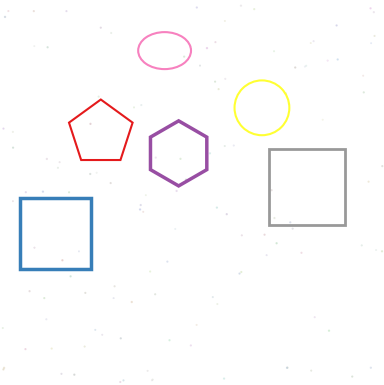[{"shape": "pentagon", "thickness": 1.5, "radius": 0.43, "center": [0.262, 0.655]}, {"shape": "square", "thickness": 2.5, "radius": 0.46, "center": [0.144, 0.395]}, {"shape": "hexagon", "thickness": 2.5, "radius": 0.42, "center": [0.464, 0.602]}, {"shape": "circle", "thickness": 1.5, "radius": 0.36, "center": [0.68, 0.72]}, {"shape": "oval", "thickness": 1.5, "radius": 0.34, "center": [0.428, 0.869]}, {"shape": "square", "thickness": 2, "radius": 0.49, "center": [0.797, 0.513]}]